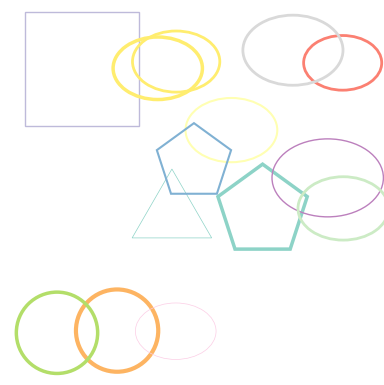[{"shape": "pentagon", "thickness": 2.5, "radius": 0.61, "center": [0.682, 0.452]}, {"shape": "triangle", "thickness": 0.5, "radius": 0.6, "center": [0.447, 0.442]}, {"shape": "oval", "thickness": 1.5, "radius": 0.6, "center": [0.601, 0.662]}, {"shape": "square", "thickness": 1, "radius": 0.74, "center": [0.212, 0.822]}, {"shape": "oval", "thickness": 2, "radius": 0.51, "center": [0.89, 0.837]}, {"shape": "pentagon", "thickness": 1.5, "radius": 0.51, "center": [0.504, 0.579]}, {"shape": "circle", "thickness": 3, "radius": 0.53, "center": [0.304, 0.141]}, {"shape": "circle", "thickness": 2.5, "radius": 0.53, "center": [0.148, 0.136]}, {"shape": "oval", "thickness": 0.5, "radius": 0.52, "center": [0.456, 0.14]}, {"shape": "oval", "thickness": 2, "radius": 0.65, "center": [0.761, 0.87]}, {"shape": "oval", "thickness": 1, "radius": 0.72, "center": [0.851, 0.538]}, {"shape": "oval", "thickness": 2, "radius": 0.59, "center": [0.892, 0.459]}, {"shape": "oval", "thickness": 2.5, "radius": 0.58, "center": [0.41, 0.823]}, {"shape": "oval", "thickness": 2, "radius": 0.57, "center": [0.458, 0.84]}]